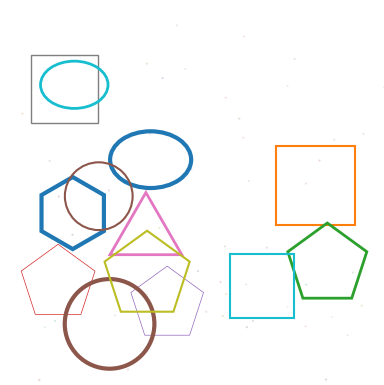[{"shape": "hexagon", "thickness": 3, "radius": 0.47, "center": [0.189, 0.447]}, {"shape": "oval", "thickness": 3, "radius": 0.53, "center": [0.391, 0.585]}, {"shape": "square", "thickness": 1.5, "radius": 0.51, "center": [0.821, 0.519]}, {"shape": "pentagon", "thickness": 2, "radius": 0.54, "center": [0.85, 0.313]}, {"shape": "pentagon", "thickness": 0.5, "radius": 0.5, "center": [0.151, 0.265]}, {"shape": "pentagon", "thickness": 0.5, "radius": 0.5, "center": [0.434, 0.21]}, {"shape": "circle", "thickness": 3, "radius": 0.58, "center": [0.285, 0.159]}, {"shape": "circle", "thickness": 1.5, "radius": 0.44, "center": [0.256, 0.49]}, {"shape": "triangle", "thickness": 2, "radius": 0.54, "center": [0.379, 0.392]}, {"shape": "square", "thickness": 1, "radius": 0.44, "center": [0.167, 0.769]}, {"shape": "pentagon", "thickness": 1.5, "radius": 0.58, "center": [0.382, 0.284]}, {"shape": "oval", "thickness": 2, "radius": 0.44, "center": [0.193, 0.78]}, {"shape": "square", "thickness": 1.5, "radius": 0.42, "center": [0.68, 0.257]}]